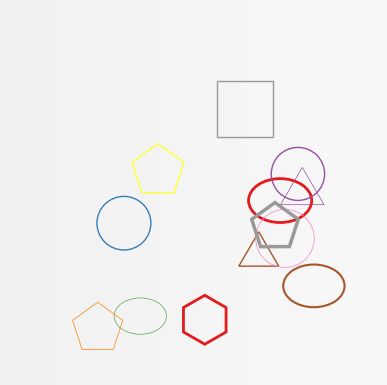[{"shape": "oval", "thickness": 2, "radius": 0.41, "center": [0.723, 0.479]}, {"shape": "hexagon", "thickness": 2, "radius": 0.32, "center": [0.528, 0.169]}, {"shape": "circle", "thickness": 1, "radius": 0.35, "center": [0.32, 0.42]}, {"shape": "oval", "thickness": 0.5, "radius": 0.34, "center": [0.362, 0.179]}, {"shape": "circle", "thickness": 1, "radius": 0.34, "center": [0.769, 0.548]}, {"shape": "triangle", "thickness": 0.5, "radius": 0.32, "center": [0.78, 0.501]}, {"shape": "pentagon", "thickness": 0.5, "radius": 0.34, "center": [0.252, 0.147]}, {"shape": "pentagon", "thickness": 1, "radius": 0.35, "center": [0.408, 0.557]}, {"shape": "triangle", "thickness": 1, "radius": 0.3, "center": [0.668, 0.338]}, {"shape": "oval", "thickness": 1.5, "radius": 0.4, "center": [0.81, 0.257]}, {"shape": "circle", "thickness": 0.5, "radius": 0.38, "center": [0.735, 0.381]}, {"shape": "pentagon", "thickness": 2.5, "radius": 0.32, "center": [0.71, 0.411]}, {"shape": "square", "thickness": 1, "radius": 0.36, "center": [0.631, 0.717]}]